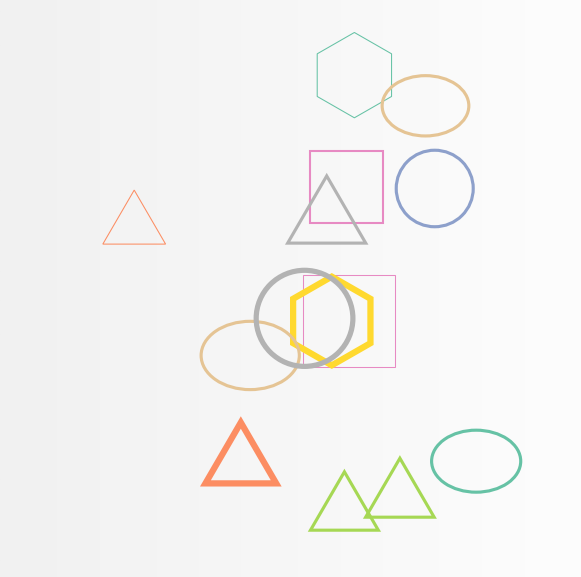[{"shape": "hexagon", "thickness": 0.5, "radius": 0.37, "center": [0.61, 0.869]}, {"shape": "oval", "thickness": 1.5, "radius": 0.38, "center": [0.819, 0.201]}, {"shape": "triangle", "thickness": 0.5, "radius": 0.31, "center": [0.231, 0.608]}, {"shape": "triangle", "thickness": 3, "radius": 0.35, "center": [0.414, 0.197]}, {"shape": "circle", "thickness": 1.5, "radius": 0.33, "center": [0.748, 0.673]}, {"shape": "square", "thickness": 1, "radius": 0.31, "center": [0.596, 0.675]}, {"shape": "square", "thickness": 0.5, "radius": 0.4, "center": [0.601, 0.443]}, {"shape": "triangle", "thickness": 1.5, "radius": 0.34, "center": [0.593, 0.115]}, {"shape": "triangle", "thickness": 1.5, "radius": 0.34, "center": [0.688, 0.138]}, {"shape": "hexagon", "thickness": 3, "radius": 0.38, "center": [0.571, 0.443]}, {"shape": "oval", "thickness": 1.5, "radius": 0.37, "center": [0.732, 0.816]}, {"shape": "oval", "thickness": 1.5, "radius": 0.42, "center": [0.43, 0.384]}, {"shape": "circle", "thickness": 2.5, "radius": 0.42, "center": [0.524, 0.448]}, {"shape": "triangle", "thickness": 1.5, "radius": 0.39, "center": [0.562, 0.617]}]